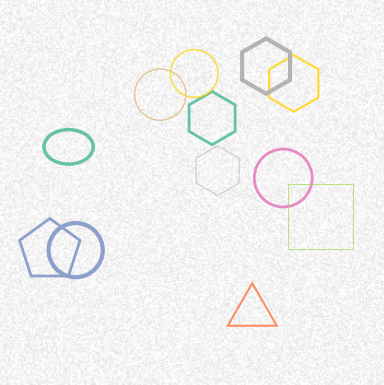[{"shape": "hexagon", "thickness": 2, "radius": 0.35, "center": [0.551, 0.693]}, {"shape": "oval", "thickness": 2.5, "radius": 0.32, "center": [0.178, 0.619]}, {"shape": "triangle", "thickness": 1.5, "radius": 0.37, "center": [0.655, 0.191]}, {"shape": "circle", "thickness": 3, "radius": 0.35, "center": [0.197, 0.35]}, {"shape": "pentagon", "thickness": 2, "radius": 0.41, "center": [0.129, 0.35]}, {"shape": "circle", "thickness": 2, "radius": 0.38, "center": [0.736, 0.538]}, {"shape": "square", "thickness": 0.5, "radius": 0.43, "center": [0.832, 0.437]}, {"shape": "hexagon", "thickness": 1.5, "radius": 0.37, "center": [0.763, 0.783]}, {"shape": "circle", "thickness": 1, "radius": 0.31, "center": [0.505, 0.809]}, {"shape": "circle", "thickness": 1, "radius": 0.33, "center": [0.416, 0.754]}, {"shape": "hexagon", "thickness": 3, "radius": 0.36, "center": [0.691, 0.828]}, {"shape": "hexagon", "thickness": 0.5, "radius": 0.32, "center": [0.565, 0.557]}]